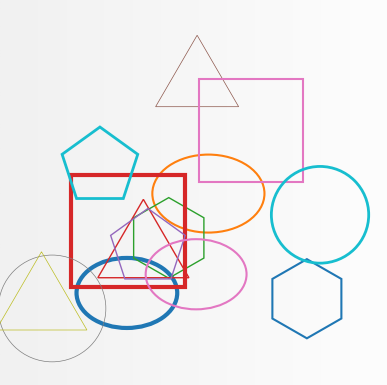[{"shape": "hexagon", "thickness": 1.5, "radius": 0.51, "center": [0.792, 0.224]}, {"shape": "oval", "thickness": 3, "radius": 0.65, "center": [0.327, 0.239]}, {"shape": "oval", "thickness": 1.5, "radius": 0.72, "center": [0.538, 0.497]}, {"shape": "hexagon", "thickness": 1, "radius": 0.52, "center": [0.436, 0.382]}, {"shape": "triangle", "thickness": 1, "radius": 0.68, "center": [0.37, 0.346]}, {"shape": "square", "thickness": 3, "radius": 0.73, "center": [0.33, 0.4]}, {"shape": "pentagon", "thickness": 1, "radius": 0.51, "center": [0.382, 0.357]}, {"shape": "triangle", "thickness": 0.5, "radius": 0.62, "center": [0.509, 0.785]}, {"shape": "square", "thickness": 1.5, "radius": 0.67, "center": [0.648, 0.661]}, {"shape": "oval", "thickness": 1.5, "radius": 0.65, "center": [0.506, 0.288]}, {"shape": "circle", "thickness": 0.5, "radius": 0.69, "center": [0.134, 0.199]}, {"shape": "triangle", "thickness": 0.5, "radius": 0.68, "center": [0.107, 0.211]}, {"shape": "pentagon", "thickness": 2, "radius": 0.51, "center": [0.258, 0.567]}, {"shape": "circle", "thickness": 2, "radius": 0.63, "center": [0.826, 0.442]}]